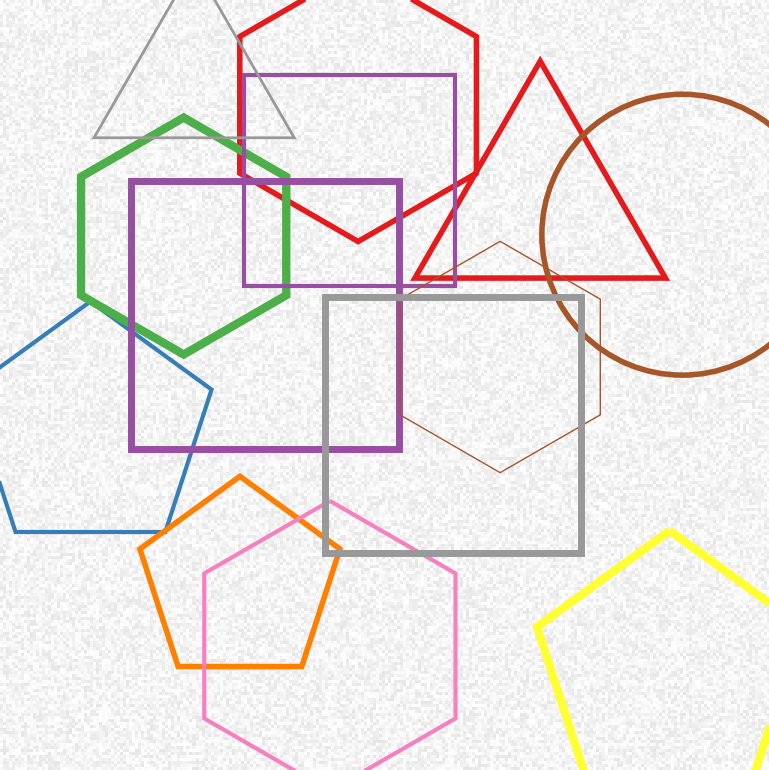[{"shape": "triangle", "thickness": 2, "radius": 0.94, "center": [0.702, 0.733]}, {"shape": "hexagon", "thickness": 2, "radius": 0.89, "center": [0.465, 0.864]}, {"shape": "pentagon", "thickness": 1.5, "radius": 0.83, "center": [0.117, 0.443]}, {"shape": "hexagon", "thickness": 3, "radius": 0.77, "center": [0.239, 0.693]}, {"shape": "square", "thickness": 2.5, "radius": 0.87, "center": [0.344, 0.591]}, {"shape": "square", "thickness": 1.5, "radius": 0.69, "center": [0.453, 0.766]}, {"shape": "pentagon", "thickness": 2, "radius": 0.68, "center": [0.312, 0.245]}, {"shape": "pentagon", "thickness": 3, "radius": 0.91, "center": [0.87, 0.13]}, {"shape": "circle", "thickness": 2, "radius": 0.91, "center": [0.886, 0.695]}, {"shape": "hexagon", "thickness": 0.5, "radius": 0.75, "center": [0.65, 0.536]}, {"shape": "hexagon", "thickness": 1.5, "radius": 0.94, "center": [0.428, 0.161]}, {"shape": "square", "thickness": 2.5, "radius": 0.83, "center": [0.588, 0.448]}, {"shape": "triangle", "thickness": 1, "radius": 0.75, "center": [0.252, 0.896]}]